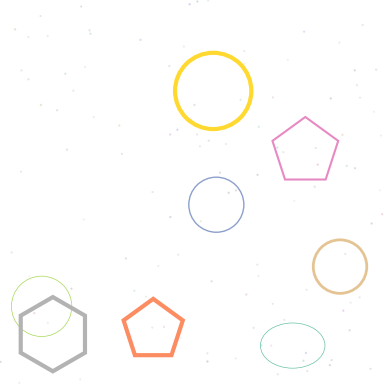[{"shape": "oval", "thickness": 0.5, "radius": 0.42, "center": [0.76, 0.102]}, {"shape": "pentagon", "thickness": 3, "radius": 0.4, "center": [0.398, 0.143]}, {"shape": "circle", "thickness": 1, "radius": 0.36, "center": [0.562, 0.468]}, {"shape": "pentagon", "thickness": 1.5, "radius": 0.45, "center": [0.793, 0.606]}, {"shape": "circle", "thickness": 0.5, "radius": 0.39, "center": [0.108, 0.204]}, {"shape": "circle", "thickness": 3, "radius": 0.5, "center": [0.554, 0.764]}, {"shape": "circle", "thickness": 2, "radius": 0.35, "center": [0.883, 0.308]}, {"shape": "hexagon", "thickness": 3, "radius": 0.48, "center": [0.137, 0.132]}]